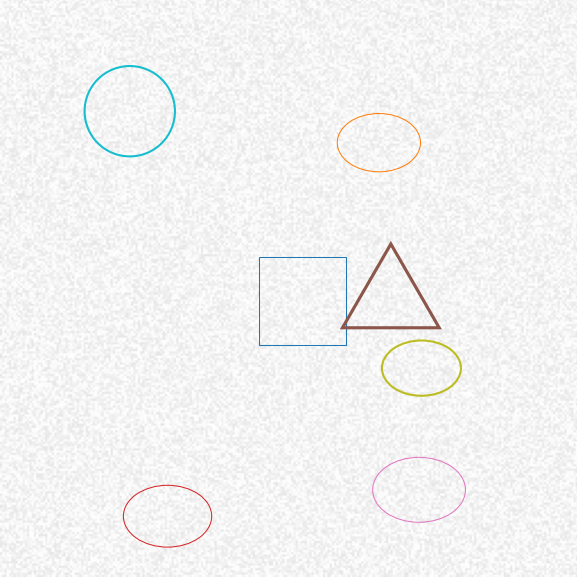[{"shape": "square", "thickness": 0.5, "radius": 0.38, "center": [0.524, 0.478]}, {"shape": "oval", "thickness": 0.5, "radius": 0.36, "center": [0.656, 0.752]}, {"shape": "oval", "thickness": 0.5, "radius": 0.38, "center": [0.29, 0.105]}, {"shape": "triangle", "thickness": 1.5, "radius": 0.48, "center": [0.677, 0.48]}, {"shape": "oval", "thickness": 0.5, "radius": 0.4, "center": [0.726, 0.151]}, {"shape": "oval", "thickness": 1, "radius": 0.34, "center": [0.73, 0.362]}, {"shape": "circle", "thickness": 1, "radius": 0.39, "center": [0.225, 0.807]}]